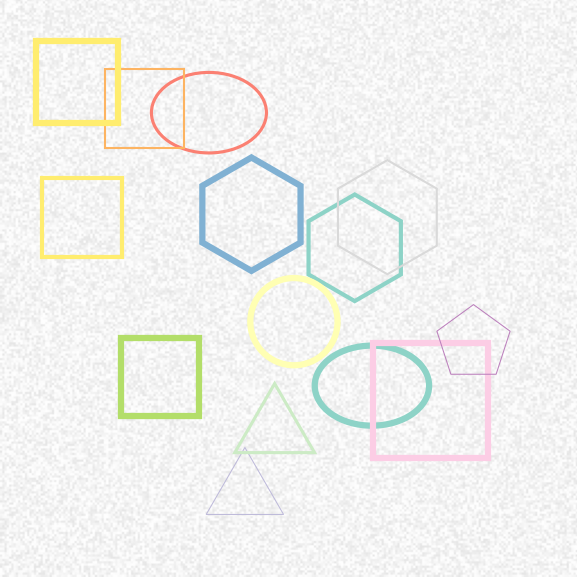[{"shape": "hexagon", "thickness": 2, "radius": 0.46, "center": [0.614, 0.57]}, {"shape": "oval", "thickness": 3, "radius": 0.5, "center": [0.644, 0.331]}, {"shape": "circle", "thickness": 3, "radius": 0.38, "center": [0.509, 0.442]}, {"shape": "triangle", "thickness": 0.5, "radius": 0.39, "center": [0.424, 0.147]}, {"shape": "oval", "thickness": 1.5, "radius": 0.5, "center": [0.362, 0.804]}, {"shape": "hexagon", "thickness": 3, "radius": 0.49, "center": [0.435, 0.628]}, {"shape": "square", "thickness": 1, "radius": 0.34, "center": [0.251, 0.811]}, {"shape": "square", "thickness": 3, "radius": 0.34, "center": [0.278, 0.346]}, {"shape": "square", "thickness": 3, "radius": 0.5, "center": [0.745, 0.306]}, {"shape": "hexagon", "thickness": 1, "radius": 0.49, "center": [0.671, 0.623]}, {"shape": "pentagon", "thickness": 0.5, "radius": 0.33, "center": [0.82, 0.405]}, {"shape": "triangle", "thickness": 1.5, "radius": 0.4, "center": [0.476, 0.255]}, {"shape": "square", "thickness": 2, "radius": 0.35, "center": [0.142, 0.623]}, {"shape": "square", "thickness": 3, "radius": 0.36, "center": [0.133, 0.857]}]